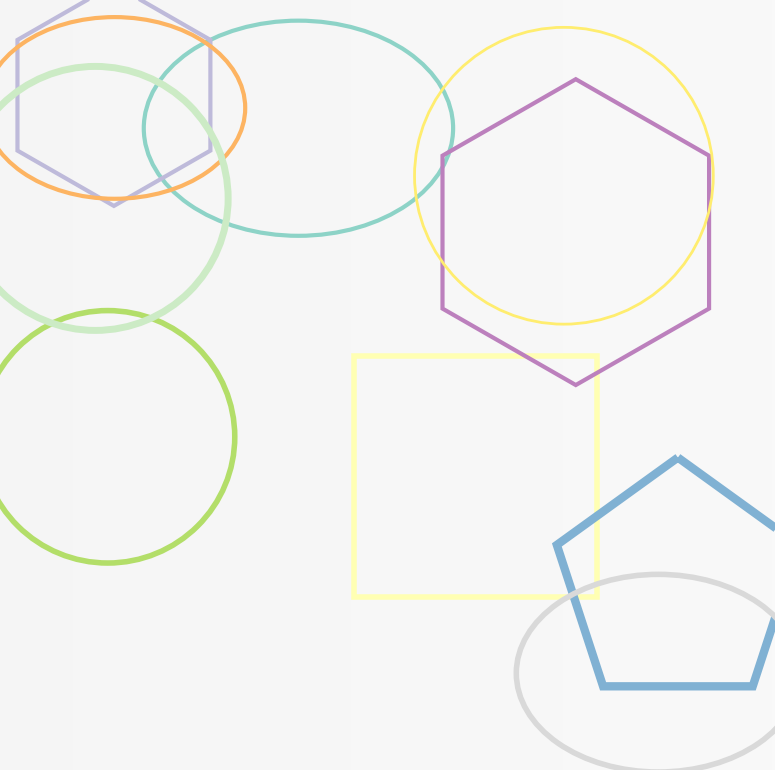[{"shape": "oval", "thickness": 1.5, "radius": 1.0, "center": [0.385, 0.833]}, {"shape": "square", "thickness": 2, "radius": 0.78, "center": [0.613, 0.381]}, {"shape": "hexagon", "thickness": 1.5, "radius": 0.72, "center": [0.147, 0.876]}, {"shape": "pentagon", "thickness": 3, "radius": 0.82, "center": [0.875, 0.242]}, {"shape": "oval", "thickness": 1.5, "radius": 0.84, "center": [0.148, 0.86]}, {"shape": "circle", "thickness": 2, "radius": 0.82, "center": [0.139, 0.433]}, {"shape": "oval", "thickness": 2, "radius": 0.92, "center": [0.85, 0.126]}, {"shape": "hexagon", "thickness": 1.5, "radius": 0.99, "center": [0.743, 0.699]}, {"shape": "circle", "thickness": 2.5, "radius": 0.86, "center": [0.123, 0.742]}, {"shape": "circle", "thickness": 1, "radius": 0.96, "center": [0.728, 0.772]}]